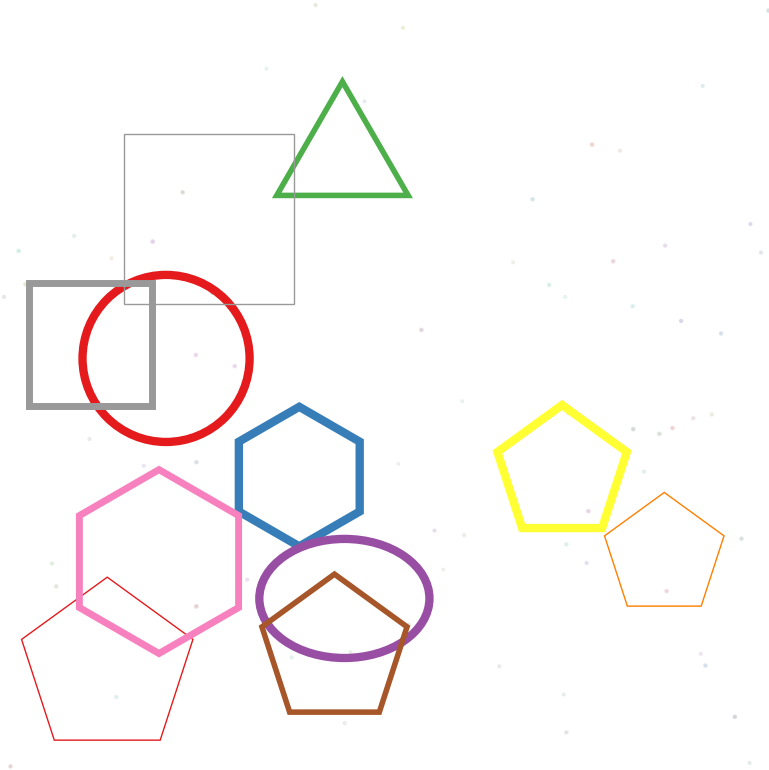[{"shape": "pentagon", "thickness": 0.5, "radius": 0.58, "center": [0.139, 0.133]}, {"shape": "circle", "thickness": 3, "radius": 0.54, "center": [0.216, 0.534]}, {"shape": "hexagon", "thickness": 3, "radius": 0.45, "center": [0.389, 0.381]}, {"shape": "triangle", "thickness": 2, "radius": 0.49, "center": [0.445, 0.795]}, {"shape": "oval", "thickness": 3, "radius": 0.55, "center": [0.447, 0.223]}, {"shape": "pentagon", "thickness": 0.5, "radius": 0.41, "center": [0.863, 0.279]}, {"shape": "pentagon", "thickness": 3, "radius": 0.44, "center": [0.73, 0.386]}, {"shape": "pentagon", "thickness": 2, "radius": 0.5, "center": [0.434, 0.155]}, {"shape": "hexagon", "thickness": 2.5, "radius": 0.6, "center": [0.206, 0.271]}, {"shape": "square", "thickness": 0.5, "radius": 0.55, "center": [0.271, 0.715]}, {"shape": "square", "thickness": 2.5, "radius": 0.4, "center": [0.117, 0.552]}]